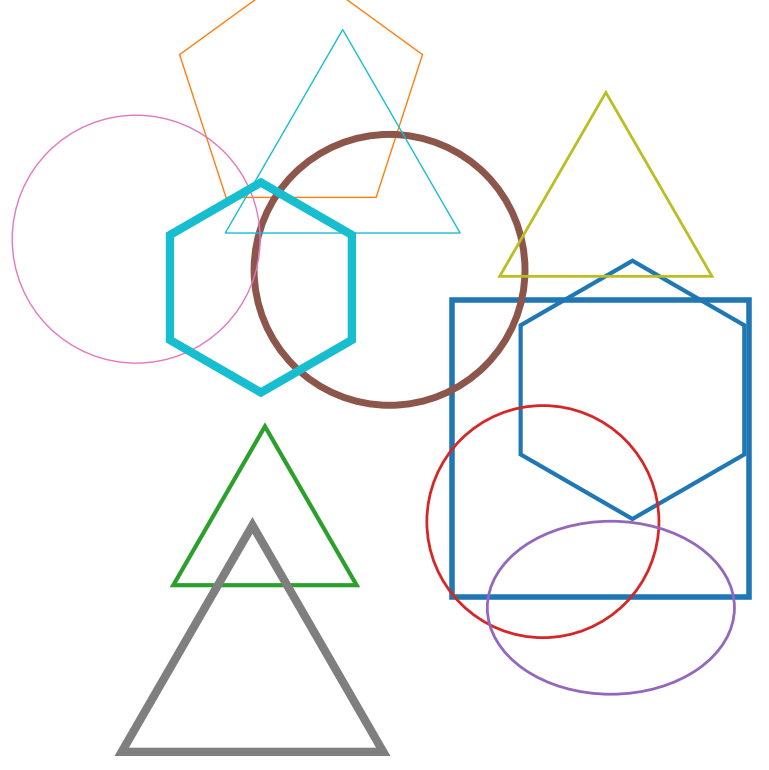[{"shape": "square", "thickness": 2, "radius": 0.97, "center": [0.78, 0.417]}, {"shape": "hexagon", "thickness": 1.5, "radius": 0.84, "center": [0.821, 0.494]}, {"shape": "pentagon", "thickness": 0.5, "radius": 0.83, "center": [0.391, 0.878]}, {"shape": "triangle", "thickness": 1.5, "radius": 0.69, "center": [0.344, 0.309]}, {"shape": "circle", "thickness": 1, "radius": 0.75, "center": [0.705, 0.323]}, {"shape": "oval", "thickness": 1, "radius": 0.8, "center": [0.793, 0.211]}, {"shape": "circle", "thickness": 2.5, "radius": 0.88, "center": [0.506, 0.65]}, {"shape": "circle", "thickness": 0.5, "radius": 0.8, "center": [0.177, 0.689]}, {"shape": "triangle", "thickness": 3, "radius": 0.98, "center": [0.328, 0.122]}, {"shape": "triangle", "thickness": 1, "radius": 0.8, "center": [0.787, 0.721]}, {"shape": "hexagon", "thickness": 3, "radius": 0.68, "center": [0.339, 0.627]}, {"shape": "triangle", "thickness": 0.5, "radius": 0.88, "center": [0.445, 0.785]}]